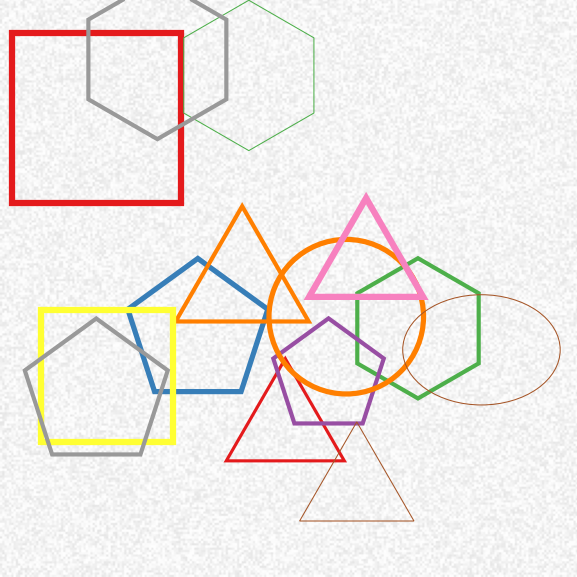[{"shape": "triangle", "thickness": 1.5, "radius": 0.59, "center": [0.494, 0.26]}, {"shape": "square", "thickness": 3, "radius": 0.73, "center": [0.167, 0.795]}, {"shape": "pentagon", "thickness": 2.5, "radius": 0.64, "center": [0.343, 0.424]}, {"shape": "hexagon", "thickness": 0.5, "radius": 0.65, "center": [0.431, 0.869]}, {"shape": "hexagon", "thickness": 2, "radius": 0.61, "center": [0.724, 0.431]}, {"shape": "pentagon", "thickness": 2, "radius": 0.5, "center": [0.569, 0.347]}, {"shape": "triangle", "thickness": 2, "radius": 0.67, "center": [0.419, 0.509]}, {"shape": "circle", "thickness": 2.5, "radius": 0.67, "center": [0.6, 0.451]}, {"shape": "square", "thickness": 3, "radius": 0.57, "center": [0.186, 0.348]}, {"shape": "triangle", "thickness": 0.5, "radius": 0.57, "center": [0.618, 0.154]}, {"shape": "oval", "thickness": 0.5, "radius": 0.68, "center": [0.834, 0.393]}, {"shape": "triangle", "thickness": 3, "radius": 0.57, "center": [0.634, 0.542]}, {"shape": "pentagon", "thickness": 2, "radius": 0.65, "center": [0.167, 0.317]}, {"shape": "hexagon", "thickness": 2, "radius": 0.69, "center": [0.272, 0.896]}]